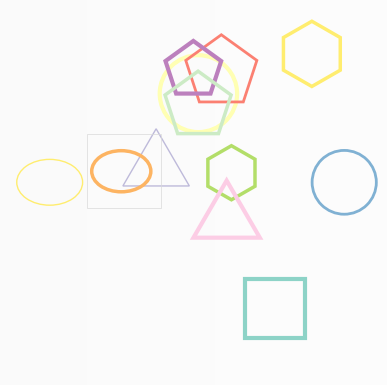[{"shape": "square", "thickness": 3, "radius": 0.39, "center": [0.709, 0.198]}, {"shape": "circle", "thickness": 3, "radius": 0.5, "center": [0.512, 0.757]}, {"shape": "triangle", "thickness": 1, "radius": 0.5, "center": [0.403, 0.566]}, {"shape": "pentagon", "thickness": 2, "radius": 0.48, "center": [0.571, 0.813]}, {"shape": "circle", "thickness": 2, "radius": 0.41, "center": [0.888, 0.526]}, {"shape": "oval", "thickness": 2.5, "radius": 0.38, "center": [0.313, 0.555]}, {"shape": "hexagon", "thickness": 2.5, "radius": 0.35, "center": [0.597, 0.551]}, {"shape": "triangle", "thickness": 3, "radius": 0.49, "center": [0.585, 0.432]}, {"shape": "square", "thickness": 0.5, "radius": 0.48, "center": [0.319, 0.556]}, {"shape": "pentagon", "thickness": 3, "radius": 0.38, "center": [0.499, 0.818]}, {"shape": "pentagon", "thickness": 2.5, "radius": 0.45, "center": [0.511, 0.725]}, {"shape": "hexagon", "thickness": 2.5, "radius": 0.42, "center": [0.805, 0.86]}, {"shape": "oval", "thickness": 1, "radius": 0.42, "center": [0.128, 0.527]}]